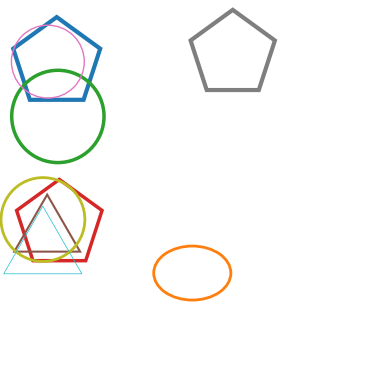[{"shape": "pentagon", "thickness": 3, "radius": 0.59, "center": [0.147, 0.837]}, {"shape": "oval", "thickness": 2, "radius": 0.5, "center": [0.499, 0.291]}, {"shape": "circle", "thickness": 2.5, "radius": 0.6, "center": [0.15, 0.698]}, {"shape": "pentagon", "thickness": 2.5, "radius": 0.58, "center": [0.154, 0.417]}, {"shape": "triangle", "thickness": 1.5, "radius": 0.49, "center": [0.123, 0.396]}, {"shape": "circle", "thickness": 1, "radius": 0.47, "center": [0.124, 0.84]}, {"shape": "pentagon", "thickness": 3, "radius": 0.58, "center": [0.605, 0.859]}, {"shape": "circle", "thickness": 2, "radius": 0.54, "center": [0.112, 0.43]}, {"shape": "triangle", "thickness": 0.5, "radius": 0.59, "center": [0.111, 0.347]}]